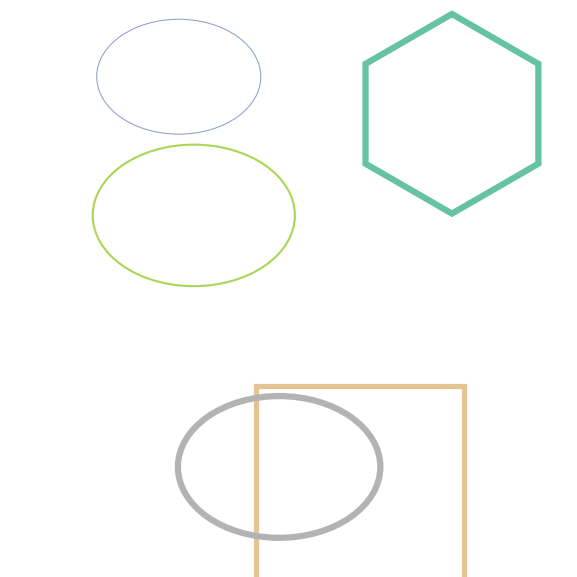[{"shape": "hexagon", "thickness": 3, "radius": 0.86, "center": [0.783, 0.802]}, {"shape": "oval", "thickness": 0.5, "radius": 0.71, "center": [0.31, 0.866]}, {"shape": "oval", "thickness": 1, "radius": 0.88, "center": [0.336, 0.626]}, {"shape": "square", "thickness": 2.5, "radius": 0.9, "center": [0.624, 0.151]}, {"shape": "oval", "thickness": 3, "radius": 0.88, "center": [0.483, 0.191]}]